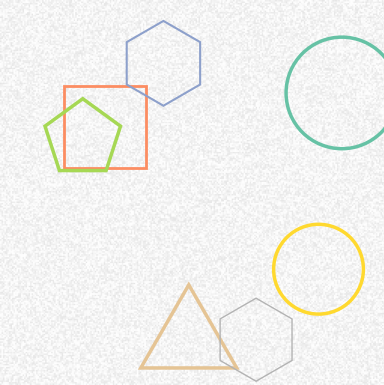[{"shape": "circle", "thickness": 2.5, "radius": 0.72, "center": [0.888, 0.759]}, {"shape": "square", "thickness": 2, "radius": 0.53, "center": [0.274, 0.669]}, {"shape": "hexagon", "thickness": 1.5, "radius": 0.55, "center": [0.424, 0.836]}, {"shape": "pentagon", "thickness": 2.5, "radius": 0.52, "center": [0.215, 0.64]}, {"shape": "circle", "thickness": 2.5, "radius": 0.58, "center": [0.827, 0.301]}, {"shape": "triangle", "thickness": 2.5, "radius": 0.72, "center": [0.49, 0.116]}, {"shape": "hexagon", "thickness": 1, "radius": 0.54, "center": [0.665, 0.118]}]